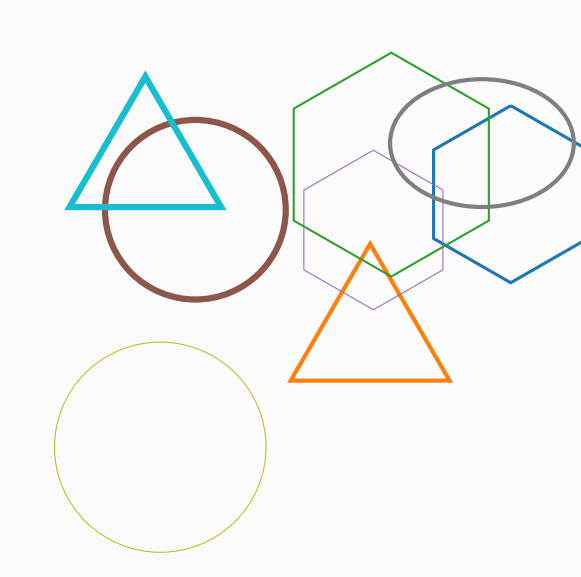[{"shape": "hexagon", "thickness": 1.5, "radius": 0.77, "center": [0.879, 0.663]}, {"shape": "triangle", "thickness": 2, "radius": 0.79, "center": [0.637, 0.419]}, {"shape": "hexagon", "thickness": 1, "radius": 0.97, "center": [0.673, 0.714]}, {"shape": "hexagon", "thickness": 0.5, "radius": 0.69, "center": [0.642, 0.601]}, {"shape": "circle", "thickness": 3, "radius": 0.78, "center": [0.336, 0.636]}, {"shape": "oval", "thickness": 2, "radius": 0.79, "center": [0.829, 0.751]}, {"shape": "circle", "thickness": 0.5, "radius": 0.91, "center": [0.276, 0.225]}, {"shape": "triangle", "thickness": 3, "radius": 0.75, "center": [0.25, 0.716]}]